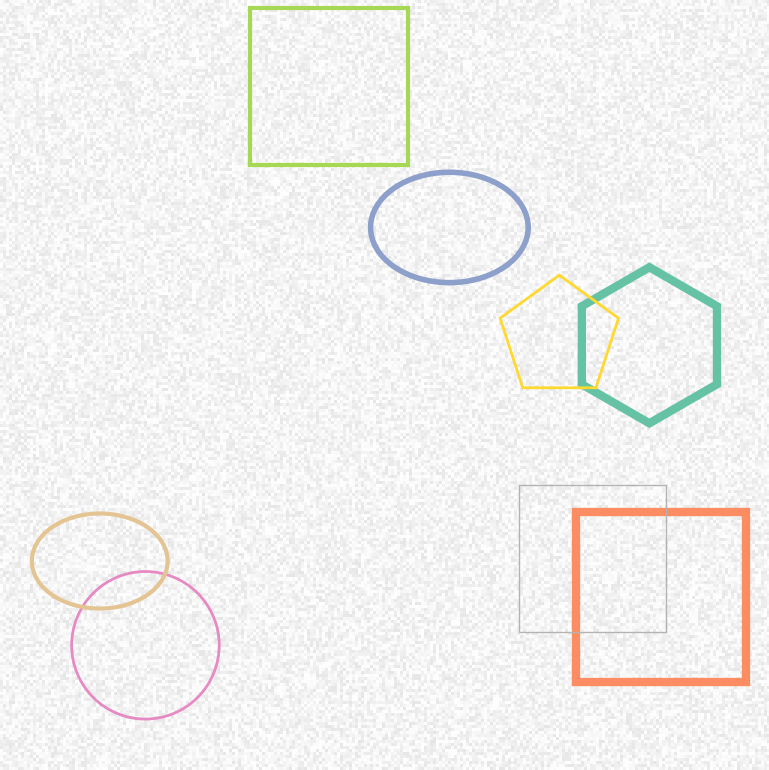[{"shape": "hexagon", "thickness": 3, "radius": 0.51, "center": [0.843, 0.552]}, {"shape": "square", "thickness": 3, "radius": 0.55, "center": [0.858, 0.224]}, {"shape": "oval", "thickness": 2, "radius": 0.51, "center": [0.584, 0.705]}, {"shape": "circle", "thickness": 1, "radius": 0.48, "center": [0.189, 0.162]}, {"shape": "square", "thickness": 1.5, "radius": 0.51, "center": [0.427, 0.888]}, {"shape": "pentagon", "thickness": 1, "radius": 0.4, "center": [0.726, 0.562]}, {"shape": "oval", "thickness": 1.5, "radius": 0.44, "center": [0.13, 0.271]}, {"shape": "square", "thickness": 0.5, "radius": 0.48, "center": [0.769, 0.275]}]